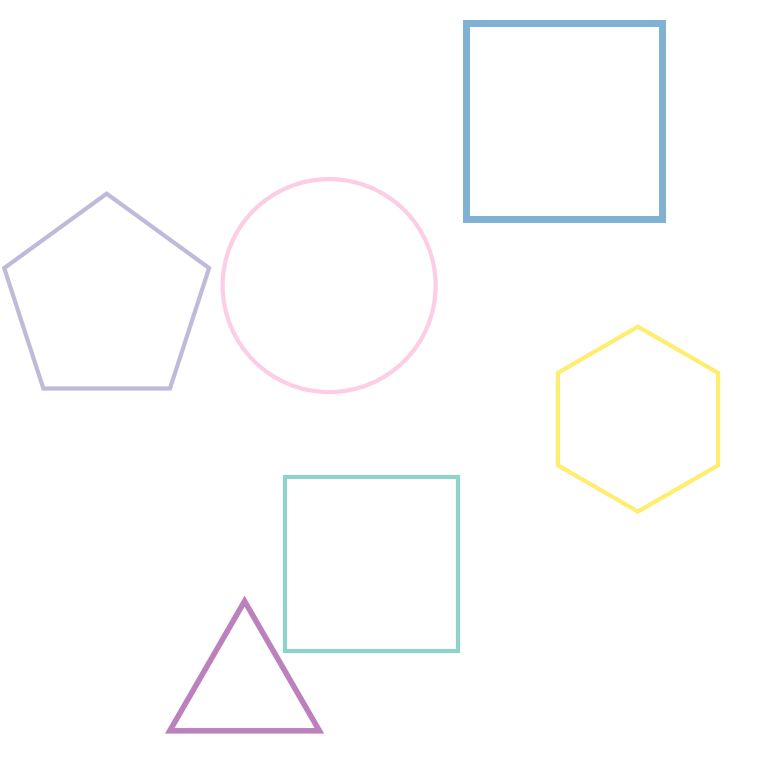[{"shape": "square", "thickness": 1.5, "radius": 0.56, "center": [0.482, 0.268]}, {"shape": "pentagon", "thickness": 1.5, "radius": 0.7, "center": [0.139, 0.609]}, {"shape": "square", "thickness": 2.5, "radius": 0.64, "center": [0.733, 0.843]}, {"shape": "circle", "thickness": 1.5, "radius": 0.69, "center": [0.427, 0.629]}, {"shape": "triangle", "thickness": 2, "radius": 0.56, "center": [0.318, 0.107]}, {"shape": "hexagon", "thickness": 1.5, "radius": 0.6, "center": [0.829, 0.456]}]